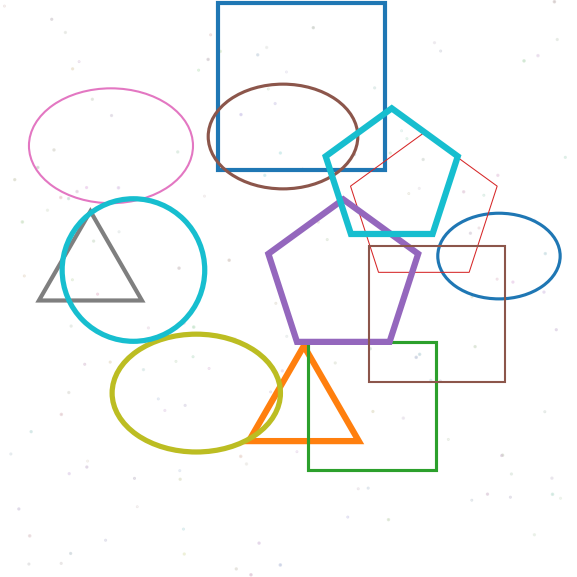[{"shape": "oval", "thickness": 1.5, "radius": 0.53, "center": [0.864, 0.556]}, {"shape": "square", "thickness": 2, "radius": 0.72, "center": [0.523, 0.849]}, {"shape": "triangle", "thickness": 3, "radius": 0.55, "center": [0.526, 0.29]}, {"shape": "square", "thickness": 1.5, "radius": 0.55, "center": [0.644, 0.296]}, {"shape": "pentagon", "thickness": 0.5, "radius": 0.67, "center": [0.734, 0.636]}, {"shape": "pentagon", "thickness": 3, "radius": 0.68, "center": [0.594, 0.517]}, {"shape": "oval", "thickness": 1.5, "radius": 0.65, "center": [0.49, 0.763]}, {"shape": "square", "thickness": 1, "radius": 0.59, "center": [0.757, 0.455]}, {"shape": "oval", "thickness": 1, "radius": 0.71, "center": [0.192, 0.747]}, {"shape": "triangle", "thickness": 2, "radius": 0.51, "center": [0.157, 0.53]}, {"shape": "oval", "thickness": 2.5, "radius": 0.73, "center": [0.34, 0.318]}, {"shape": "pentagon", "thickness": 3, "radius": 0.6, "center": [0.678, 0.691]}, {"shape": "circle", "thickness": 2.5, "radius": 0.62, "center": [0.231, 0.532]}]